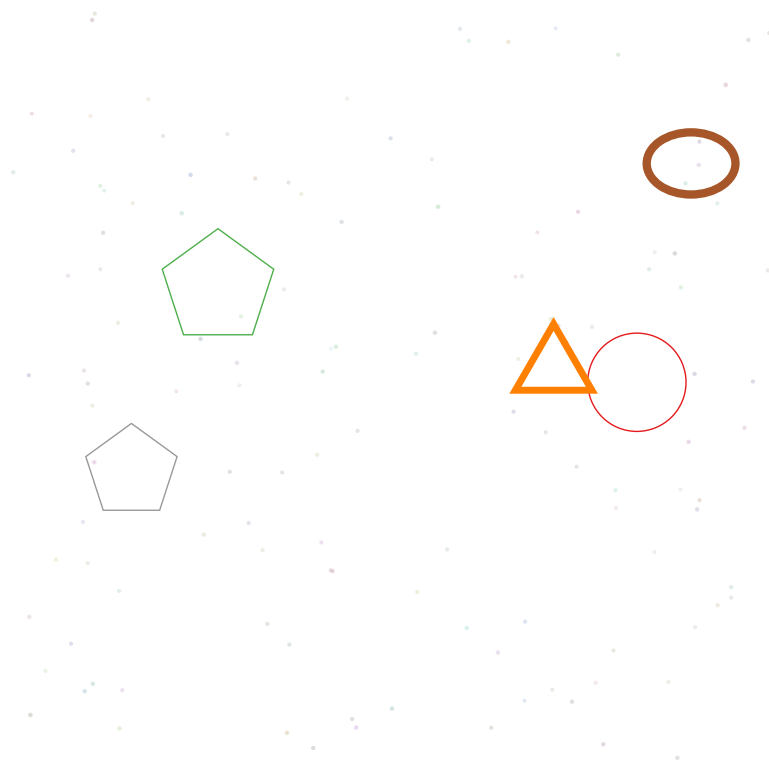[{"shape": "circle", "thickness": 0.5, "radius": 0.32, "center": [0.827, 0.504]}, {"shape": "pentagon", "thickness": 0.5, "radius": 0.38, "center": [0.283, 0.627]}, {"shape": "triangle", "thickness": 2.5, "radius": 0.29, "center": [0.719, 0.522]}, {"shape": "oval", "thickness": 3, "radius": 0.29, "center": [0.898, 0.788]}, {"shape": "pentagon", "thickness": 0.5, "radius": 0.31, "center": [0.171, 0.388]}]